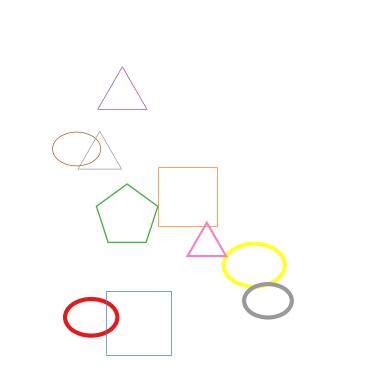[{"shape": "oval", "thickness": 3, "radius": 0.34, "center": [0.237, 0.176]}, {"shape": "square", "thickness": 0.5, "radius": 0.42, "center": [0.36, 0.161]}, {"shape": "pentagon", "thickness": 1, "radius": 0.42, "center": [0.33, 0.438]}, {"shape": "triangle", "thickness": 0.5, "radius": 0.37, "center": [0.318, 0.753]}, {"shape": "square", "thickness": 0.5, "radius": 0.39, "center": [0.487, 0.49]}, {"shape": "oval", "thickness": 3, "radius": 0.4, "center": [0.66, 0.311]}, {"shape": "oval", "thickness": 0.5, "radius": 0.31, "center": [0.199, 0.613]}, {"shape": "triangle", "thickness": 1.5, "radius": 0.29, "center": [0.537, 0.364]}, {"shape": "oval", "thickness": 3, "radius": 0.31, "center": [0.696, 0.219]}, {"shape": "triangle", "thickness": 0.5, "radius": 0.33, "center": [0.259, 0.593]}]